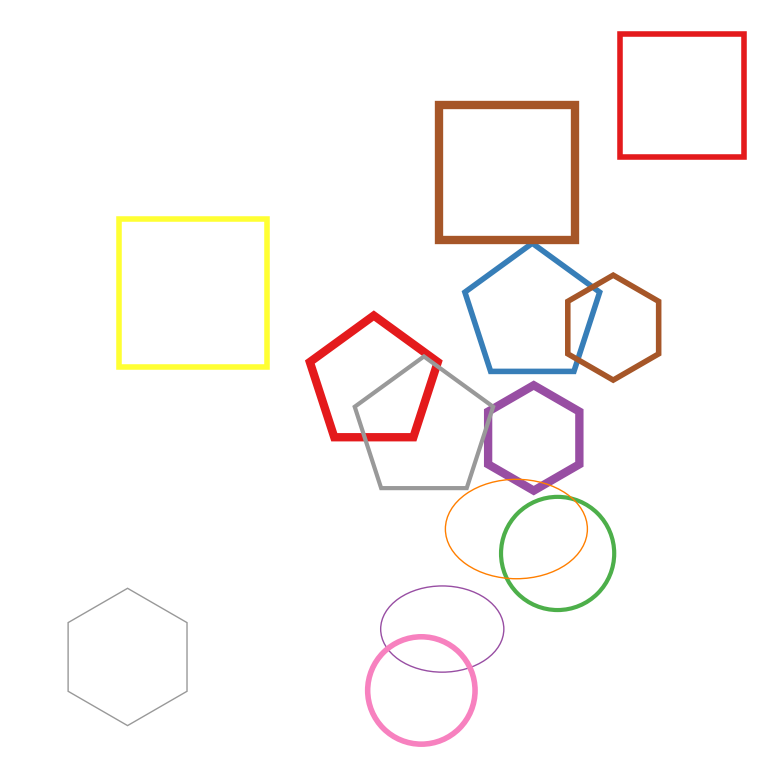[{"shape": "square", "thickness": 2, "radius": 0.4, "center": [0.886, 0.876]}, {"shape": "pentagon", "thickness": 3, "radius": 0.44, "center": [0.485, 0.503]}, {"shape": "pentagon", "thickness": 2, "radius": 0.46, "center": [0.691, 0.592]}, {"shape": "circle", "thickness": 1.5, "radius": 0.37, "center": [0.724, 0.281]}, {"shape": "hexagon", "thickness": 3, "radius": 0.34, "center": [0.693, 0.431]}, {"shape": "oval", "thickness": 0.5, "radius": 0.4, "center": [0.574, 0.183]}, {"shape": "oval", "thickness": 0.5, "radius": 0.46, "center": [0.671, 0.313]}, {"shape": "square", "thickness": 2, "radius": 0.48, "center": [0.25, 0.619]}, {"shape": "hexagon", "thickness": 2, "radius": 0.34, "center": [0.796, 0.575]}, {"shape": "square", "thickness": 3, "radius": 0.44, "center": [0.658, 0.776]}, {"shape": "circle", "thickness": 2, "radius": 0.35, "center": [0.547, 0.103]}, {"shape": "pentagon", "thickness": 1.5, "radius": 0.47, "center": [0.551, 0.443]}, {"shape": "hexagon", "thickness": 0.5, "radius": 0.45, "center": [0.166, 0.147]}]